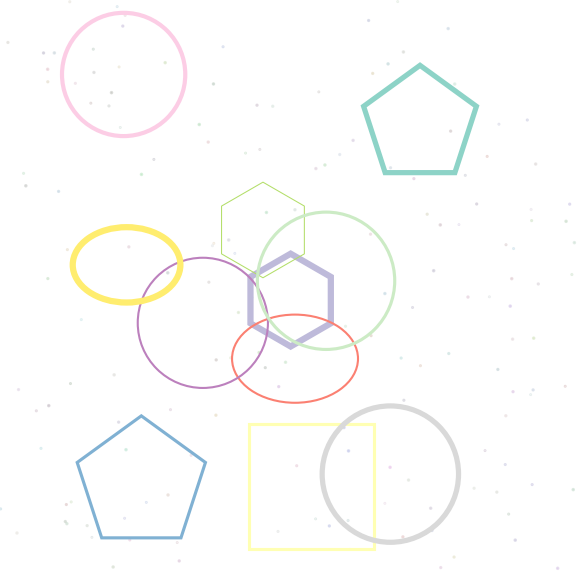[{"shape": "pentagon", "thickness": 2.5, "radius": 0.51, "center": [0.727, 0.783]}, {"shape": "square", "thickness": 1.5, "radius": 0.54, "center": [0.539, 0.157]}, {"shape": "hexagon", "thickness": 3, "radius": 0.4, "center": [0.503, 0.479]}, {"shape": "oval", "thickness": 1, "radius": 0.55, "center": [0.511, 0.378]}, {"shape": "pentagon", "thickness": 1.5, "radius": 0.58, "center": [0.245, 0.162]}, {"shape": "hexagon", "thickness": 0.5, "radius": 0.41, "center": [0.455, 0.601]}, {"shape": "circle", "thickness": 2, "radius": 0.53, "center": [0.214, 0.87]}, {"shape": "circle", "thickness": 2.5, "radius": 0.59, "center": [0.676, 0.178]}, {"shape": "circle", "thickness": 1, "radius": 0.56, "center": [0.351, 0.44]}, {"shape": "circle", "thickness": 1.5, "radius": 0.59, "center": [0.565, 0.513]}, {"shape": "oval", "thickness": 3, "radius": 0.47, "center": [0.219, 0.541]}]